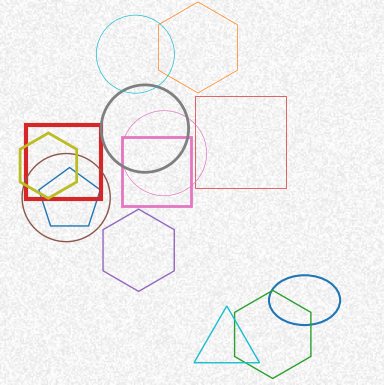[{"shape": "oval", "thickness": 1.5, "radius": 0.46, "center": [0.791, 0.22]}, {"shape": "pentagon", "thickness": 1, "radius": 0.42, "center": [0.181, 0.481]}, {"shape": "hexagon", "thickness": 0.5, "radius": 0.59, "center": [0.514, 0.877]}, {"shape": "hexagon", "thickness": 1, "radius": 0.57, "center": [0.708, 0.131]}, {"shape": "square", "thickness": 0.5, "radius": 0.59, "center": [0.625, 0.631]}, {"shape": "square", "thickness": 3, "radius": 0.48, "center": [0.165, 0.579]}, {"shape": "hexagon", "thickness": 1, "radius": 0.53, "center": [0.36, 0.35]}, {"shape": "circle", "thickness": 1, "radius": 0.57, "center": [0.172, 0.487]}, {"shape": "square", "thickness": 2, "radius": 0.44, "center": [0.406, 0.554]}, {"shape": "circle", "thickness": 0.5, "radius": 0.55, "center": [0.426, 0.602]}, {"shape": "circle", "thickness": 2, "radius": 0.57, "center": [0.376, 0.666]}, {"shape": "hexagon", "thickness": 2, "radius": 0.42, "center": [0.126, 0.57]}, {"shape": "circle", "thickness": 0.5, "radius": 0.51, "center": [0.352, 0.859]}, {"shape": "triangle", "thickness": 1, "radius": 0.49, "center": [0.589, 0.107]}]